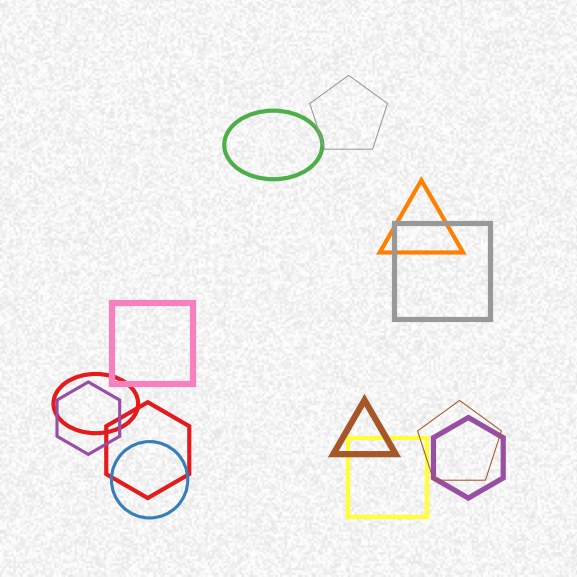[{"shape": "hexagon", "thickness": 2, "radius": 0.41, "center": [0.256, 0.22]}, {"shape": "oval", "thickness": 2, "radius": 0.37, "center": [0.166, 0.3]}, {"shape": "circle", "thickness": 1.5, "radius": 0.33, "center": [0.259, 0.168]}, {"shape": "oval", "thickness": 2, "radius": 0.42, "center": [0.473, 0.748]}, {"shape": "hexagon", "thickness": 1.5, "radius": 0.31, "center": [0.153, 0.275]}, {"shape": "hexagon", "thickness": 2.5, "radius": 0.35, "center": [0.811, 0.206]}, {"shape": "triangle", "thickness": 2, "radius": 0.42, "center": [0.73, 0.604]}, {"shape": "square", "thickness": 2, "radius": 0.34, "center": [0.671, 0.173]}, {"shape": "pentagon", "thickness": 0.5, "radius": 0.38, "center": [0.796, 0.229]}, {"shape": "triangle", "thickness": 3, "radius": 0.31, "center": [0.631, 0.244]}, {"shape": "square", "thickness": 3, "radius": 0.35, "center": [0.264, 0.404]}, {"shape": "pentagon", "thickness": 0.5, "radius": 0.35, "center": [0.604, 0.798]}, {"shape": "square", "thickness": 2.5, "radius": 0.41, "center": [0.766, 0.53]}]